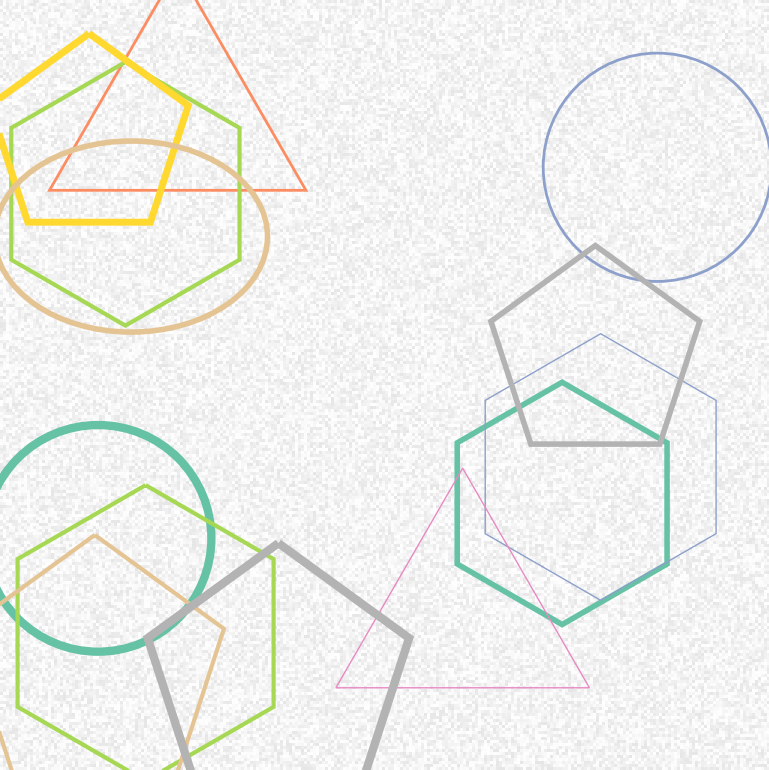[{"shape": "circle", "thickness": 3, "radius": 0.74, "center": [0.127, 0.301]}, {"shape": "hexagon", "thickness": 2, "radius": 0.79, "center": [0.73, 0.346]}, {"shape": "triangle", "thickness": 1, "radius": 0.96, "center": [0.231, 0.849]}, {"shape": "circle", "thickness": 1, "radius": 0.74, "center": [0.854, 0.783]}, {"shape": "hexagon", "thickness": 0.5, "radius": 0.87, "center": [0.78, 0.393]}, {"shape": "triangle", "thickness": 0.5, "radius": 0.95, "center": [0.601, 0.202]}, {"shape": "hexagon", "thickness": 1.5, "radius": 0.96, "center": [0.189, 0.178]}, {"shape": "hexagon", "thickness": 1.5, "radius": 0.86, "center": [0.163, 0.748]}, {"shape": "pentagon", "thickness": 2.5, "radius": 0.68, "center": [0.116, 0.821]}, {"shape": "oval", "thickness": 2, "radius": 0.89, "center": [0.17, 0.693]}, {"shape": "pentagon", "thickness": 1.5, "radius": 0.88, "center": [0.123, 0.129]}, {"shape": "pentagon", "thickness": 2, "radius": 0.71, "center": [0.773, 0.539]}, {"shape": "pentagon", "thickness": 3, "radius": 0.89, "center": [0.362, 0.116]}]